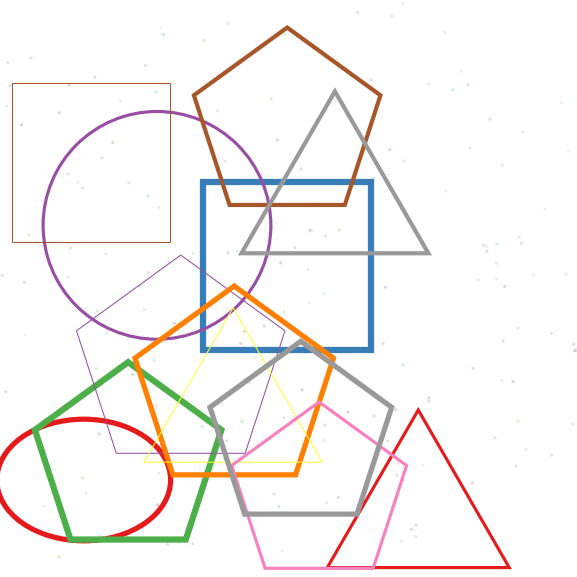[{"shape": "triangle", "thickness": 1.5, "radius": 0.91, "center": [0.724, 0.107]}, {"shape": "oval", "thickness": 2.5, "radius": 0.75, "center": [0.145, 0.168]}, {"shape": "square", "thickness": 3, "radius": 0.73, "center": [0.497, 0.539]}, {"shape": "pentagon", "thickness": 3, "radius": 0.85, "center": [0.222, 0.202]}, {"shape": "pentagon", "thickness": 0.5, "radius": 0.95, "center": [0.313, 0.368]}, {"shape": "circle", "thickness": 1.5, "radius": 0.99, "center": [0.272, 0.609]}, {"shape": "pentagon", "thickness": 2.5, "radius": 0.9, "center": [0.406, 0.323]}, {"shape": "triangle", "thickness": 0.5, "radius": 0.89, "center": [0.404, 0.288]}, {"shape": "square", "thickness": 0.5, "radius": 0.69, "center": [0.158, 0.718]}, {"shape": "pentagon", "thickness": 2, "radius": 0.85, "center": [0.497, 0.782]}, {"shape": "pentagon", "thickness": 1.5, "radius": 0.8, "center": [0.553, 0.144]}, {"shape": "pentagon", "thickness": 2.5, "radius": 0.83, "center": [0.521, 0.243]}, {"shape": "triangle", "thickness": 2, "radius": 0.93, "center": [0.58, 0.654]}]